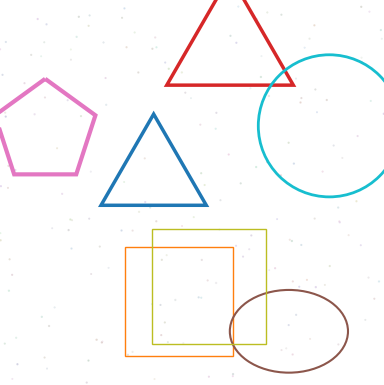[{"shape": "triangle", "thickness": 2.5, "radius": 0.79, "center": [0.399, 0.546]}, {"shape": "square", "thickness": 1, "radius": 0.7, "center": [0.465, 0.217]}, {"shape": "triangle", "thickness": 2.5, "radius": 0.95, "center": [0.598, 0.874]}, {"shape": "oval", "thickness": 1.5, "radius": 0.77, "center": [0.75, 0.139]}, {"shape": "pentagon", "thickness": 3, "radius": 0.69, "center": [0.117, 0.658]}, {"shape": "square", "thickness": 1, "radius": 0.74, "center": [0.543, 0.256]}, {"shape": "circle", "thickness": 2, "radius": 0.92, "center": [0.855, 0.673]}]